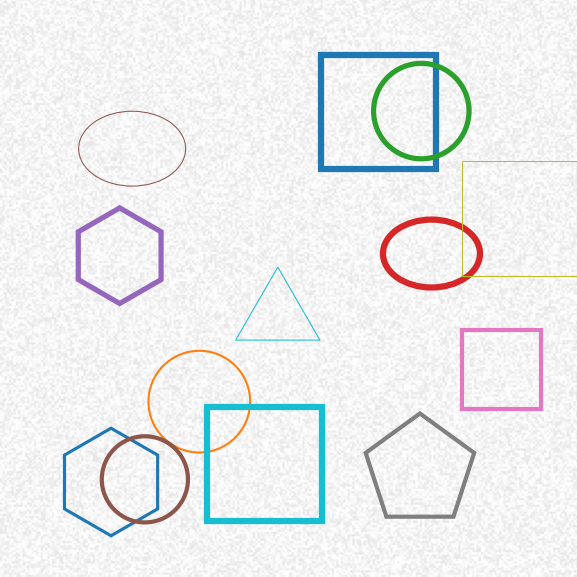[{"shape": "hexagon", "thickness": 1.5, "radius": 0.47, "center": [0.192, 0.165]}, {"shape": "square", "thickness": 3, "radius": 0.5, "center": [0.655, 0.805]}, {"shape": "circle", "thickness": 1, "radius": 0.44, "center": [0.345, 0.304]}, {"shape": "circle", "thickness": 2.5, "radius": 0.41, "center": [0.73, 0.807]}, {"shape": "oval", "thickness": 3, "radius": 0.42, "center": [0.747, 0.56]}, {"shape": "hexagon", "thickness": 2.5, "radius": 0.41, "center": [0.207, 0.556]}, {"shape": "oval", "thickness": 0.5, "radius": 0.46, "center": [0.229, 0.742]}, {"shape": "circle", "thickness": 2, "radius": 0.37, "center": [0.251, 0.169]}, {"shape": "square", "thickness": 2, "radius": 0.34, "center": [0.869, 0.36]}, {"shape": "pentagon", "thickness": 2, "radius": 0.49, "center": [0.727, 0.184]}, {"shape": "square", "thickness": 0.5, "radius": 0.5, "center": [0.899, 0.62]}, {"shape": "square", "thickness": 3, "radius": 0.5, "center": [0.458, 0.196]}, {"shape": "triangle", "thickness": 0.5, "radius": 0.42, "center": [0.481, 0.452]}]